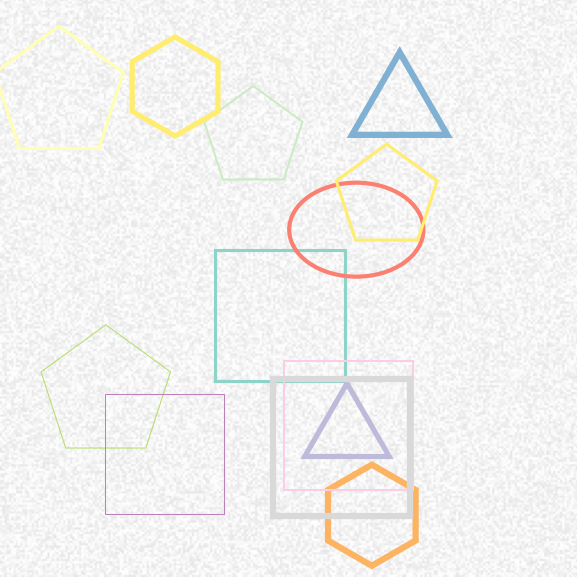[{"shape": "square", "thickness": 1.5, "radius": 0.57, "center": [0.485, 0.453]}, {"shape": "pentagon", "thickness": 1.5, "radius": 0.59, "center": [0.102, 0.837]}, {"shape": "triangle", "thickness": 2.5, "radius": 0.42, "center": [0.601, 0.251]}, {"shape": "oval", "thickness": 2, "radius": 0.58, "center": [0.617, 0.601]}, {"shape": "triangle", "thickness": 3, "radius": 0.48, "center": [0.692, 0.813]}, {"shape": "hexagon", "thickness": 3, "radius": 0.44, "center": [0.644, 0.107]}, {"shape": "pentagon", "thickness": 0.5, "radius": 0.59, "center": [0.183, 0.319]}, {"shape": "square", "thickness": 1, "radius": 0.56, "center": [0.603, 0.263]}, {"shape": "square", "thickness": 3, "radius": 0.59, "center": [0.592, 0.224]}, {"shape": "square", "thickness": 0.5, "radius": 0.52, "center": [0.285, 0.213]}, {"shape": "pentagon", "thickness": 1, "radius": 0.45, "center": [0.439, 0.761]}, {"shape": "pentagon", "thickness": 1.5, "radius": 0.46, "center": [0.67, 0.658]}, {"shape": "hexagon", "thickness": 2.5, "radius": 0.43, "center": [0.303, 0.849]}]